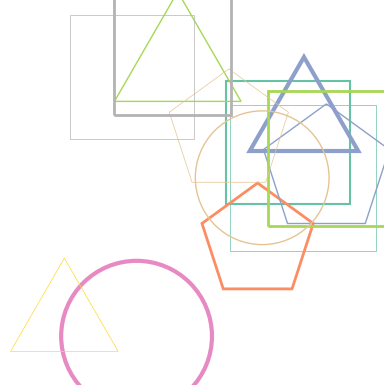[{"shape": "square", "thickness": 1.5, "radius": 0.8, "center": [0.748, 0.631]}, {"shape": "square", "thickness": 0.5, "radius": 0.95, "center": [0.786, 0.537]}, {"shape": "pentagon", "thickness": 2, "radius": 0.76, "center": [0.669, 0.373]}, {"shape": "pentagon", "thickness": 1, "radius": 0.86, "center": [0.848, 0.558]}, {"shape": "triangle", "thickness": 3, "radius": 0.81, "center": [0.79, 0.689]}, {"shape": "circle", "thickness": 3, "radius": 0.98, "center": [0.355, 0.127]}, {"shape": "square", "thickness": 2, "radius": 0.87, "center": [0.872, 0.588]}, {"shape": "triangle", "thickness": 1, "radius": 0.95, "center": [0.462, 0.832]}, {"shape": "triangle", "thickness": 0.5, "radius": 0.81, "center": [0.167, 0.168]}, {"shape": "circle", "thickness": 1, "radius": 0.87, "center": [0.681, 0.538]}, {"shape": "pentagon", "thickness": 0.5, "radius": 0.81, "center": [0.594, 0.658]}, {"shape": "square", "thickness": 0.5, "radius": 0.81, "center": [0.343, 0.799]}, {"shape": "square", "thickness": 2, "radius": 0.76, "center": [0.449, 0.853]}]